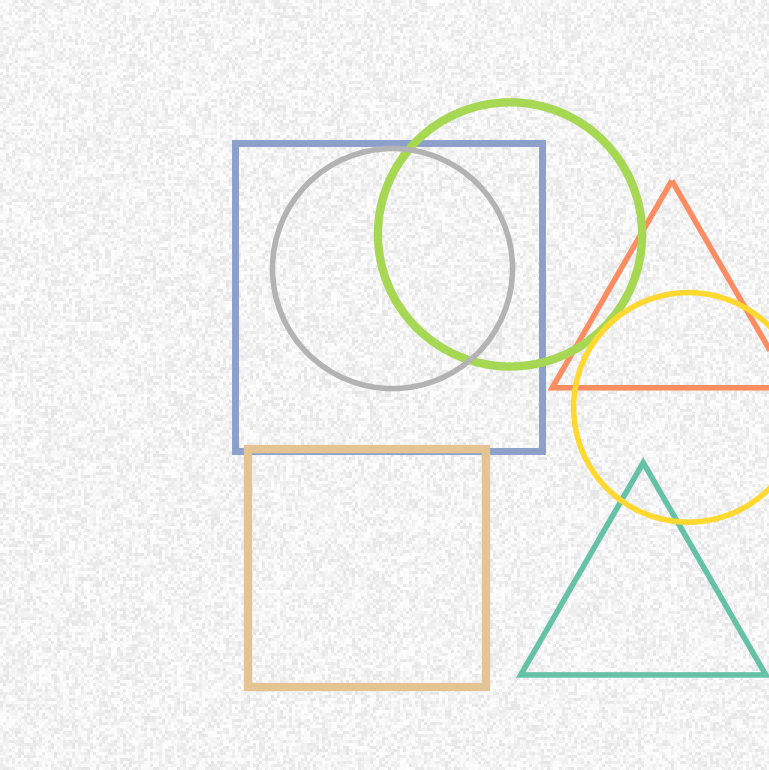[{"shape": "triangle", "thickness": 2, "radius": 0.92, "center": [0.835, 0.215]}, {"shape": "triangle", "thickness": 2, "radius": 0.9, "center": [0.873, 0.586]}, {"shape": "square", "thickness": 2.5, "radius": 1.0, "center": [0.504, 0.614]}, {"shape": "circle", "thickness": 3, "radius": 0.86, "center": [0.662, 0.696]}, {"shape": "circle", "thickness": 2, "radius": 0.75, "center": [0.894, 0.471]}, {"shape": "square", "thickness": 3, "radius": 0.77, "center": [0.476, 0.263]}, {"shape": "circle", "thickness": 2, "radius": 0.78, "center": [0.51, 0.651]}]